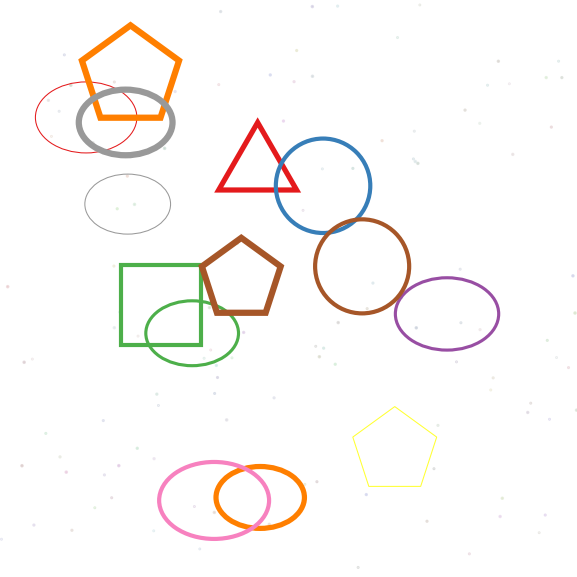[{"shape": "oval", "thickness": 0.5, "radius": 0.44, "center": [0.149, 0.796]}, {"shape": "triangle", "thickness": 2.5, "radius": 0.39, "center": [0.446, 0.709]}, {"shape": "circle", "thickness": 2, "radius": 0.41, "center": [0.559, 0.677]}, {"shape": "square", "thickness": 2, "radius": 0.35, "center": [0.279, 0.471]}, {"shape": "oval", "thickness": 1.5, "radius": 0.4, "center": [0.333, 0.422]}, {"shape": "oval", "thickness": 1.5, "radius": 0.45, "center": [0.774, 0.456]}, {"shape": "oval", "thickness": 2.5, "radius": 0.38, "center": [0.451, 0.138]}, {"shape": "pentagon", "thickness": 3, "radius": 0.44, "center": [0.226, 0.867]}, {"shape": "pentagon", "thickness": 0.5, "radius": 0.38, "center": [0.684, 0.219]}, {"shape": "pentagon", "thickness": 3, "radius": 0.36, "center": [0.418, 0.516]}, {"shape": "circle", "thickness": 2, "radius": 0.41, "center": [0.627, 0.538]}, {"shape": "oval", "thickness": 2, "radius": 0.48, "center": [0.371, 0.133]}, {"shape": "oval", "thickness": 0.5, "radius": 0.37, "center": [0.221, 0.646]}, {"shape": "oval", "thickness": 3, "radius": 0.41, "center": [0.218, 0.787]}]